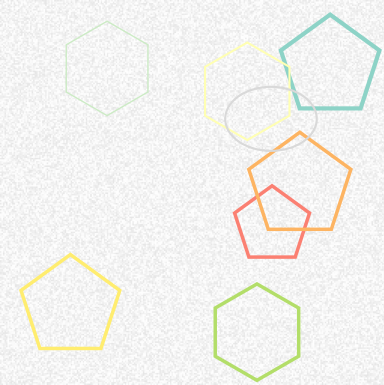[{"shape": "pentagon", "thickness": 3, "radius": 0.67, "center": [0.857, 0.827]}, {"shape": "hexagon", "thickness": 1.5, "radius": 0.63, "center": [0.642, 0.763]}, {"shape": "pentagon", "thickness": 2.5, "radius": 0.51, "center": [0.707, 0.415]}, {"shape": "pentagon", "thickness": 2.5, "radius": 0.7, "center": [0.779, 0.517]}, {"shape": "hexagon", "thickness": 2.5, "radius": 0.63, "center": [0.667, 0.137]}, {"shape": "oval", "thickness": 1.5, "radius": 0.59, "center": [0.704, 0.691]}, {"shape": "hexagon", "thickness": 1, "radius": 0.61, "center": [0.278, 0.822]}, {"shape": "pentagon", "thickness": 2.5, "radius": 0.67, "center": [0.183, 0.204]}]